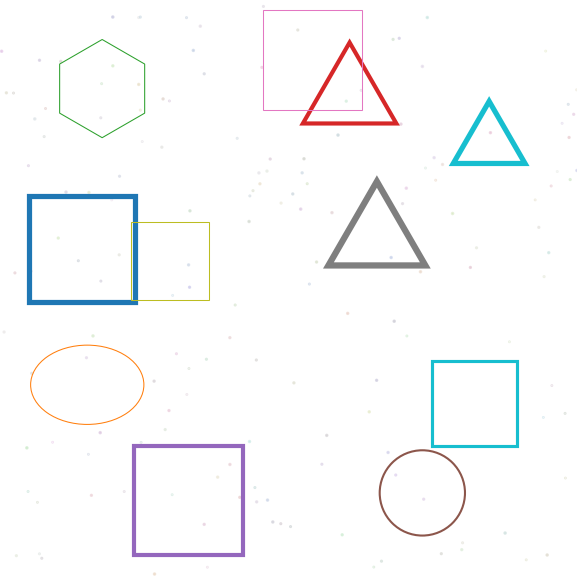[{"shape": "square", "thickness": 2.5, "radius": 0.46, "center": [0.142, 0.568]}, {"shape": "oval", "thickness": 0.5, "radius": 0.49, "center": [0.151, 0.333]}, {"shape": "hexagon", "thickness": 0.5, "radius": 0.43, "center": [0.177, 0.846]}, {"shape": "triangle", "thickness": 2, "radius": 0.47, "center": [0.605, 0.832]}, {"shape": "square", "thickness": 2, "radius": 0.47, "center": [0.326, 0.132]}, {"shape": "circle", "thickness": 1, "radius": 0.37, "center": [0.731, 0.146]}, {"shape": "square", "thickness": 0.5, "radius": 0.43, "center": [0.541, 0.895]}, {"shape": "triangle", "thickness": 3, "radius": 0.48, "center": [0.653, 0.588]}, {"shape": "square", "thickness": 0.5, "radius": 0.34, "center": [0.295, 0.547]}, {"shape": "square", "thickness": 1.5, "radius": 0.37, "center": [0.822, 0.301]}, {"shape": "triangle", "thickness": 2.5, "radius": 0.36, "center": [0.847, 0.752]}]